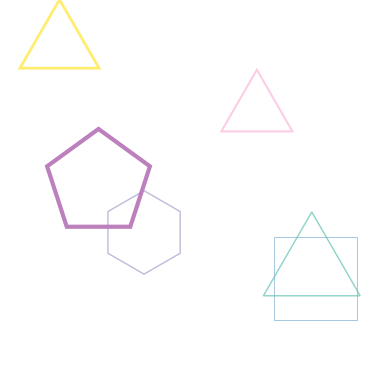[{"shape": "triangle", "thickness": 1, "radius": 0.73, "center": [0.81, 0.304]}, {"shape": "hexagon", "thickness": 1, "radius": 0.54, "center": [0.374, 0.396]}, {"shape": "square", "thickness": 0.5, "radius": 0.54, "center": [0.818, 0.275]}, {"shape": "triangle", "thickness": 1.5, "radius": 0.53, "center": [0.667, 0.712]}, {"shape": "pentagon", "thickness": 3, "radius": 0.7, "center": [0.256, 0.525]}, {"shape": "triangle", "thickness": 2, "radius": 0.59, "center": [0.155, 0.882]}]